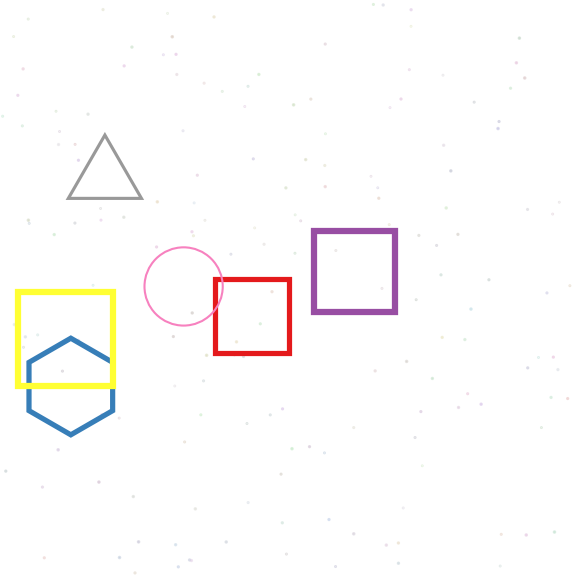[{"shape": "square", "thickness": 2.5, "radius": 0.32, "center": [0.436, 0.452]}, {"shape": "hexagon", "thickness": 2.5, "radius": 0.42, "center": [0.123, 0.33]}, {"shape": "square", "thickness": 3, "radius": 0.35, "center": [0.614, 0.529]}, {"shape": "square", "thickness": 3, "radius": 0.41, "center": [0.114, 0.412]}, {"shape": "circle", "thickness": 1, "radius": 0.34, "center": [0.318, 0.503]}, {"shape": "triangle", "thickness": 1.5, "radius": 0.37, "center": [0.182, 0.692]}]